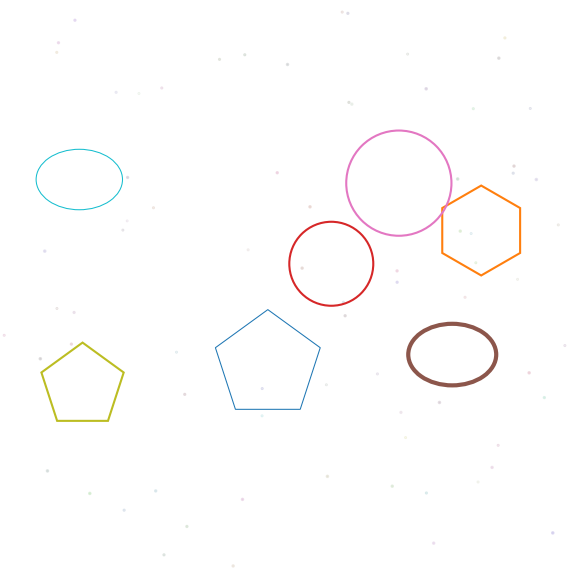[{"shape": "pentagon", "thickness": 0.5, "radius": 0.48, "center": [0.464, 0.368]}, {"shape": "hexagon", "thickness": 1, "radius": 0.39, "center": [0.833, 0.6]}, {"shape": "circle", "thickness": 1, "radius": 0.36, "center": [0.574, 0.542]}, {"shape": "oval", "thickness": 2, "radius": 0.38, "center": [0.783, 0.385]}, {"shape": "circle", "thickness": 1, "radius": 0.46, "center": [0.691, 0.682]}, {"shape": "pentagon", "thickness": 1, "radius": 0.37, "center": [0.143, 0.331]}, {"shape": "oval", "thickness": 0.5, "radius": 0.37, "center": [0.137, 0.688]}]